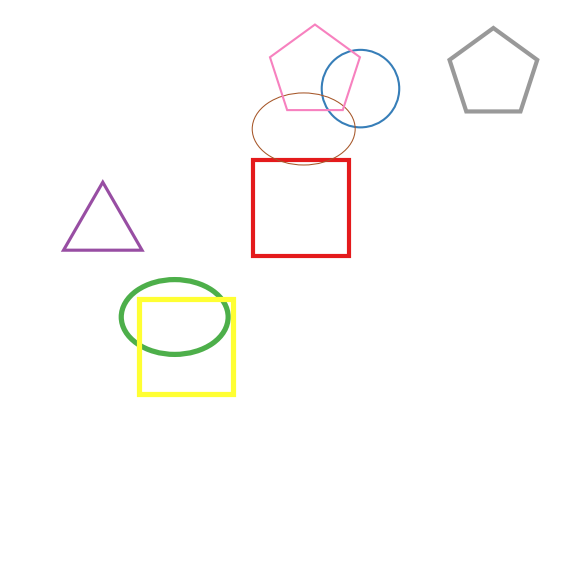[{"shape": "square", "thickness": 2, "radius": 0.41, "center": [0.521, 0.639]}, {"shape": "circle", "thickness": 1, "radius": 0.34, "center": [0.624, 0.846]}, {"shape": "oval", "thickness": 2.5, "radius": 0.46, "center": [0.303, 0.45]}, {"shape": "triangle", "thickness": 1.5, "radius": 0.39, "center": [0.178, 0.605]}, {"shape": "square", "thickness": 2.5, "radius": 0.41, "center": [0.322, 0.399]}, {"shape": "oval", "thickness": 0.5, "radius": 0.45, "center": [0.526, 0.776]}, {"shape": "pentagon", "thickness": 1, "radius": 0.41, "center": [0.545, 0.875]}, {"shape": "pentagon", "thickness": 2, "radius": 0.4, "center": [0.854, 0.871]}]